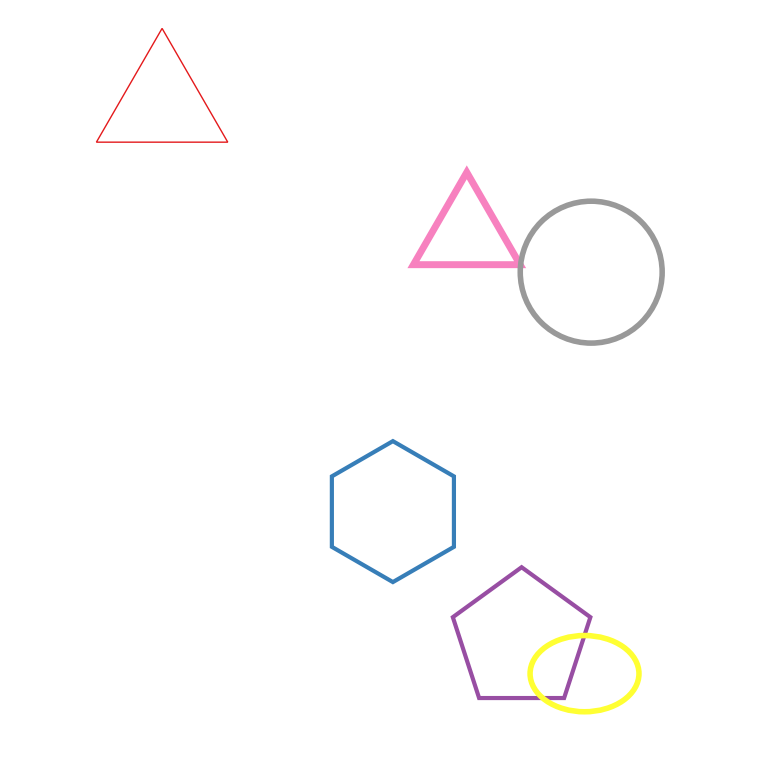[{"shape": "triangle", "thickness": 0.5, "radius": 0.49, "center": [0.211, 0.865]}, {"shape": "hexagon", "thickness": 1.5, "radius": 0.46, "center": [0.51, 0.336]}, {"shape": "pentagon", "thickness": 1.5, "radius": 0.47, "center": [0.677, 0.169]}, {"shape": "oval", "thickness": 2, "radius": 0.35, "center": [0.759, 0.125]}, {"shape": "triangle", "thickness": 2.5, "radius": 0.4, "center": [0.606, 0.696]}, {"shape": "circle", "thickness": 2, "radius": 0.46, "center": [0.768, 0.647]}]